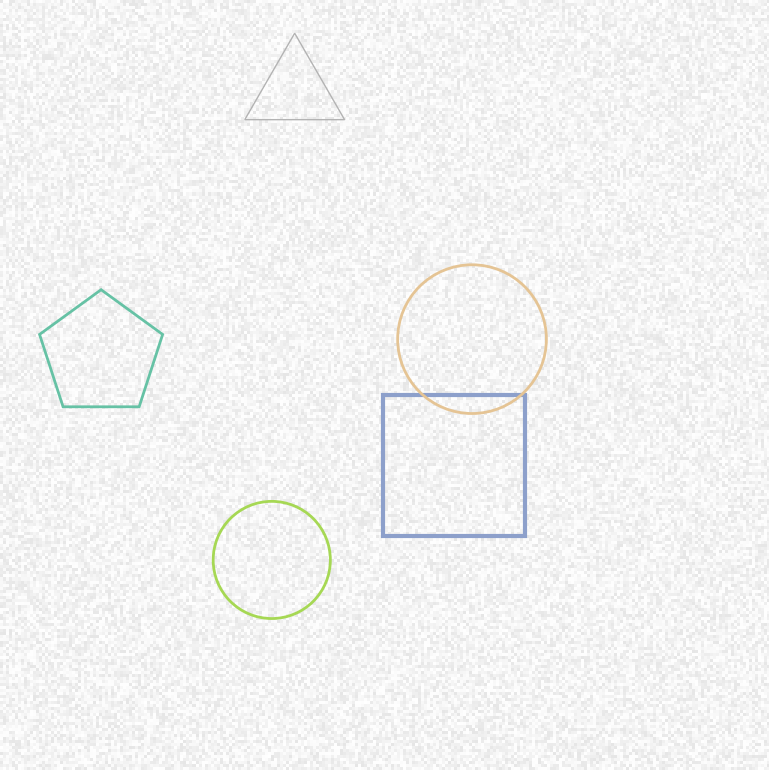[{"shape": "pentagon", "thickness": 1, "radius": 0.42, "center": [0.131, 0.54]}, {"shape": "square", "thickness": 1.5, "radius": 0.46, "center": [0.59, 0.396]}, {"shape": "circle", "thickness": 1, "radius": 0.38, "center": [0.353, 0.273]}, {"shape": "circle", "thickness": 1, "radius": 0.48, "center": [0.613, 0.56]}, {"shape": "triangle", "thickness": 0.5, "radius": 0.37, "center": [0.383, 0.882]}]